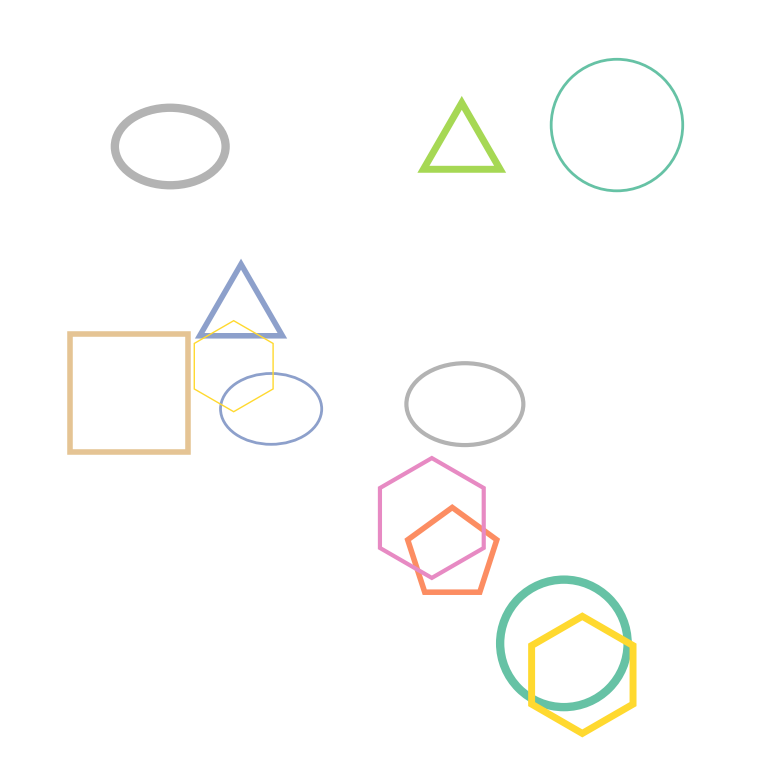[{"shape": "circle", "thickness": 3, "radius": 0.41, "center": [0.732, 0.164]}, {"shape": "circle", "thickness": 1, "radius": 0.43, "center": [0.801, 0.838]}, {"shape": "pentagon", "thickness": 2, "radius": 0.3, "center": [0.587, 0.28]}, {"shape": "triangle", "thickness": 2, "radius": 0.31, "center": [0.313, 0.595]}, {"shape": "oval", "thickness": 1, "radius": 0.33, "center": [0.352, 0.469]}, {"shape": "hexagon", "thickness": 1.5, "radius": 0.39, "center": [0.561, 0.327]}, {"shape": "triangle", "thickness": 2.5, "radius": 0.29, "center": [0.6, 0.809]}, {"shape": "hexagon", "thickness": 2.5, "radius": 0.38, "center": [0.756, 0.124]}, {"shape": "hexagon", "thickness": 0.5, "radius": 0.3, "center": [0.303, 0.524]}, {"shape": "square", "thickness": 2, "radius": 0.38, "center": [0.167, 0.49]}, {"shape": "oval", "thickness": 3, "radius": 0.36, "center": [0.221, 0.81]}, {"shape": "oval", "thickness": 1.5, "radius": 0.38, "center": [0.604, 0.475]}]